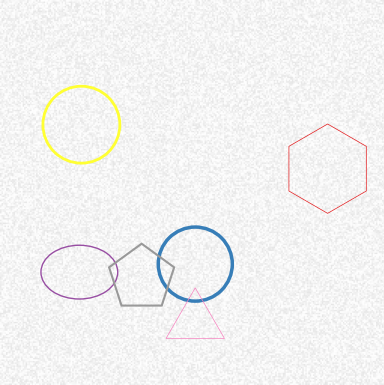[{"shape": "hexagon", "thickness": 0.5, "radius": 0.58, "center": [0.851, 0.562]}, {"shape": "circle", "thickness": 2.5, "radius": 0.48, "center": [0.507, 0.314]}, {"shape": "oval", "thickness": 1, "radius": 0.5, "center": [0.206, 0.293]}, {"shape": "circle", "thickness": 2, "radius": 0.5, "center": [0.211, 0.676]}, {"shape": "triangle", "thickness": 0.5, "radius": 0.44, "center": [0.507, 0.165]}, {"shape": "pentagon", "thickness": 1.5, "radius": 0.44, "center": [0.368, 0.278]}]